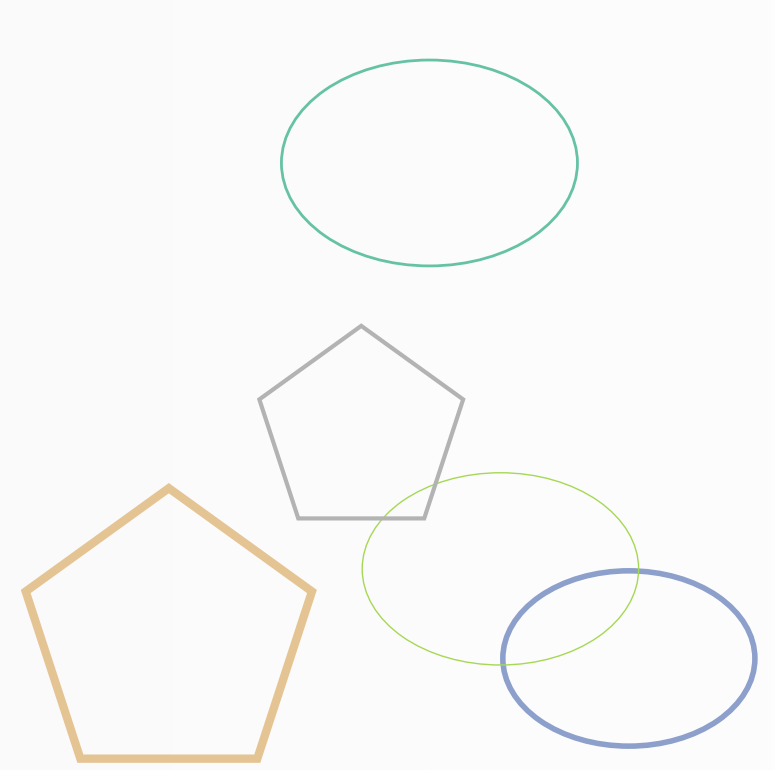[{"shape": "oval", "thickness": 1, "radius": 0.95, "center": [0.554, 0.788]}, {"shape": "oval", "thickness": 2, "radius": 0.81, "center": [0.811, 0.145]}, {"shape": "oval", "thickness": 0.5, "radius": 0.89, "center": [0.646, 0.261]}, {"shape": "pentagon", "thickness": 3, "radius": 0.97, "center": [0.218, 0.172]}, {"shape": "pentagon", "thickness": 1.5, "radius": 0.69, "center": [0.466, 0.439]}]